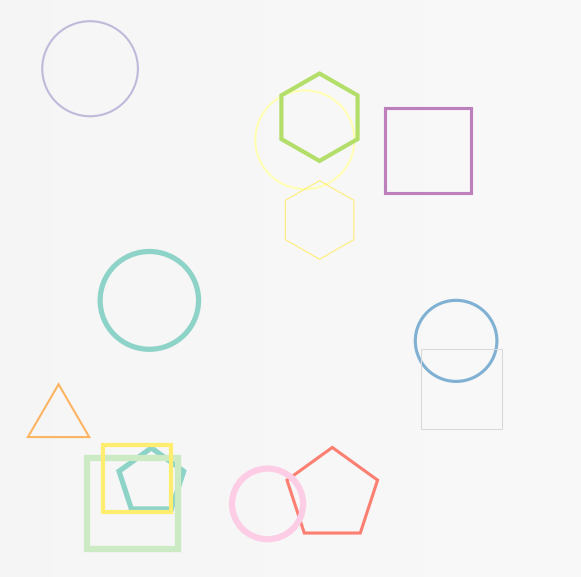[{"shape": "pentagon", "thickness": 2.5, "radius": 0.29, "center": [0.26, 0.165]}, {"shape": "circle", "thickness": 2.5, "radius": 0.42, "center": [0.257, 0.479]}, {"shape": "circle", "thickness": 1, "radius": 0.43, "center": [0.525, 0.757]}, {"shape": "circle", "thickness": 1, "radius": 0.41, "center": [0.155, 0.88]}, {"shape": "pentagon", "thickness": 1.5, "radius": 0.41, "center": [0.572, 0.142]}, {"shape": "circle", "thickness": 1.5, "radius": 0.35, "center": [0.785, 0.409]}, {"shape": "triangle", "thickness": 1, "radius": 0.3, "center": [0.101, 0.273]}, {"shape": "hexagon", "thickness": 2, "radius": 0.38, "center": [0.55, 0.796]}, {"shape": "circle", "thickness": 3, "radius": 0.31, "center": [0.46, 0.127]}, {"shape": "square", "thickness": 0.5, "radius": 0.35, "center": [0.794, 0.325]}, {"shape": "square", "thickness": 1.5, "radius": 0.37, "center": [0.737, 0.738]}, {"shape": "square", "thickness": 3, "radius": 0.39, "center": [0.228, 0.127]}, {"shape": "hexagon", "thickness": 0.5, "radius": 0.34, "center": [0.55, 0.618]}, {"shape": "square", "thickness": 2, "radius": 0.29, "center": [0.236, 0.171]}]